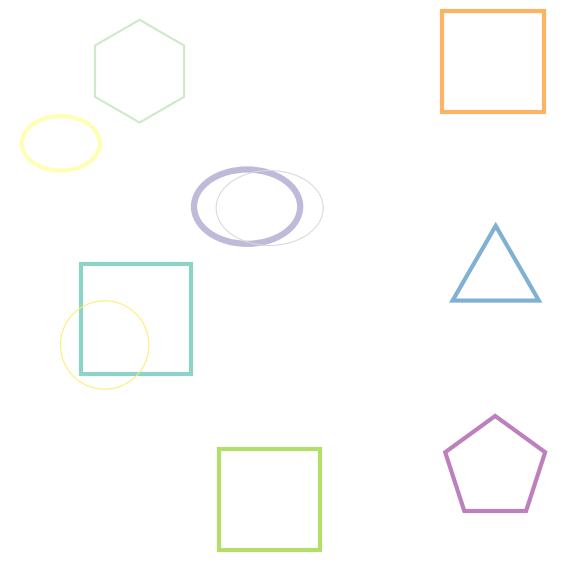[{"shape": "square", "thickness": 2, "radius": 0.48, "center": [0.235, 0.446]}, {"shape": "oval", "thickness": 2, "radius": 0.34, "center": [0.105, 0.751]}, {"shape": "oval", "thickness": 3, "radius": 0.46, "center": [0.428, 0.641]}, {"shape": "triangle", "thickness": 2, "radius": 0.43, "center": [0.858, 0.522]}, {"shape": "square", "thickness": 2, "radius": 0.44, "center": [0.854, 0.893]}, {"shape": "square", "thickness": 2, "radius": 0.44, "center": [0.467, 0.134]}, {"shape": "oval", "thickness": 0.5, "radius": 0.46, "center": [0.467, 0.639]}, {"shape": "pentagon", "thickness": 2, "radius": 0.45, "center": [0.857, 0.188]}, {"shape": "hexagon", "thickness": 1, "radius": 0.44, "center": [0.242, 0.876]}, {"shape": "circle", "thickness": 0.5, "radius": 0.38, "center": [0.181, 0.402]}]